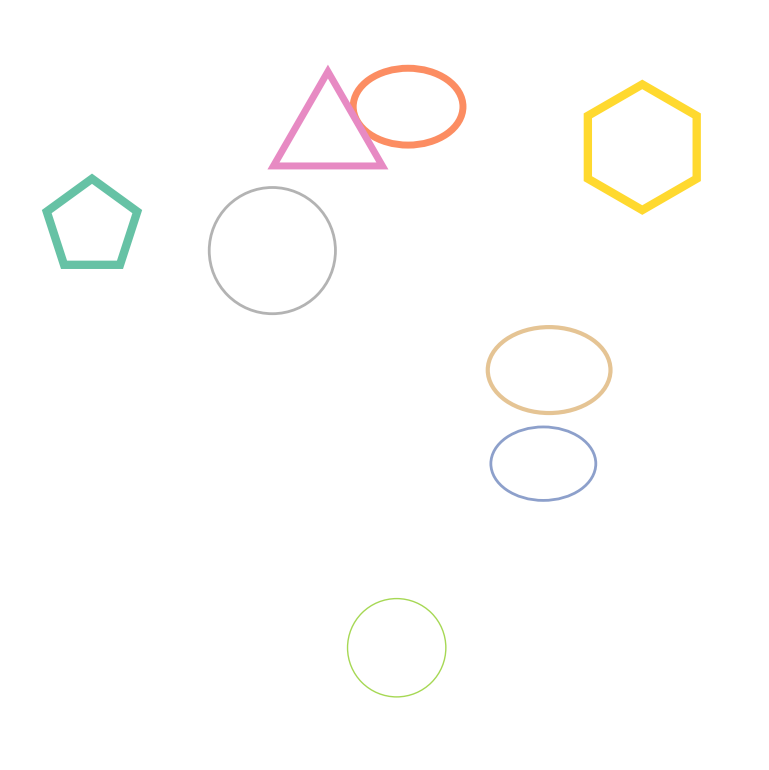[{"shape": "pentagon", "thickness": 3, "radius": 0.31, "center": [0.119, 0.706]}, {"shape": "oval", "thickness": 2.5, "radius": 0.36, "center": [0.53, 0.861]}, {"shape": "oval", "thickness": 1, "radius": 0.34, "center": [0.706, 0.398]}, {"shape": "triangle", "thickness": 2.5, "radius": 0.41, "center": [0.426, 0.825]}, {"shape": "circle", "thickness": 0.5, "radius": 0.32, "center": [0.515, 0.159]}, {"shape": "hexagon", "thickness": 3, "radius": 0.41, "center": [0.834, 0.809]}, {"shape": "oval", "thickness": 1.5, "radius": 0.4, "center": [0.713, 0.519]}, {"shape": "circle", "thickness": 1, "radius": 0.41, "center": [0.354, 0.675]}]